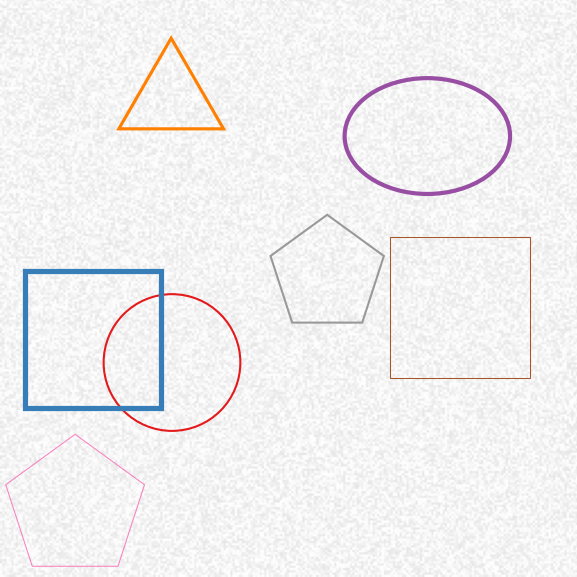[{"shape": "circle", "thickness": 1, "radius": 0.59, "center": [0.298, 0.371]}, {"shape": "square", "thickness": 2.5, "radius": 0.59, "center": [0.161, 0.411]}, {"shape": "oval", "thickness": 2, "radius": 0.72, "center": [0.74, 0.764]}, {"shape": "triangle", "thickness": 1.5, "radius": 0.52, "center": [0.296, 0.828]}, {"shape": "square", "thickness": 0.5, "radius": 0.61, "center": [0.796, 0.466]}, {"shape": "pentagon", "thickness": 0.5, "radius": 0.63, "center": [0.13, 0.121]}, {"shape": "pentagon", "thickness": 1, "radius": 0.52, "center": [0.567, 0.524]}]